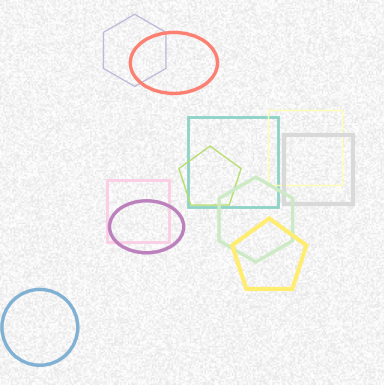[{"shape": "square", "thickness": 2, "radius": 0.58, "center": [0.604, 0.58]}, {"shape": "square", "thickness": 1, "radius": 0.49, "center": [0.792, 0.617]}, {"shape": "hexagon", "thickness": 1, "radius": 0.47, "center": [0.35, 0.869]}, {"shape": "oval", "thickness": 2.5, "radius": 0.57, "center": [0.452, 0.837]}, {"shape": "circle", "thickness": 2.5, "radius": 0.49, "center": [0.104, 0.15]}, {"shape": "pentagon", "thickness": 1, "radius": 0.42, "center": [0.546, 0.536]}, {"shape": "square", "thickness": 2, "radius": 0.4, "center": [0.359, 0.453]}, {"shape": "square", "thickness": 3, "radius": 0.45, "center": [0.828, 0.56]}, {"shape": "oval", "thickness": 2.5, "radius": 0.48, "center": [0.381, 0.411]}, {"shape": "hexagon", "thickness": 2.5, "radius": 0.55, "center": [0.665, 0.43]}, {"shape": "pentagon", "thickness": 3, "radius": 0.51, "center": [0.699, 0.331]}]